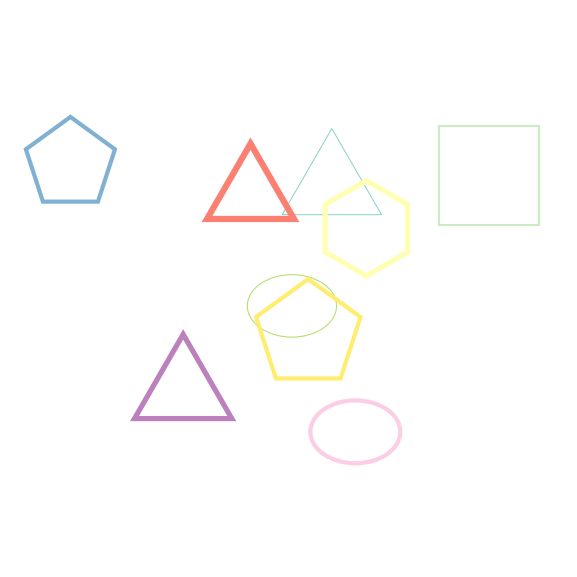[{"shape": "triangle", "thickness": 0.5, "radius": 0.5, "center": [0.575, 0.677]}, {"shape": "hexagon", "thickness": 2.5, "radius": 0.41, "center": [0.634, 0.604]}, {"shape": "triangle", "thickness": 3, "radius": 0.43, "center": [0.434, 0.663]}, {"shape": "pentagon", "thickness": 2, "radius": 0.41, "center": [0.122, 0.716]}, {"shape": "oval", "thickness": 0.5, "radius": 0.39, "center": [0.506, 0.469]}, {"shape": "oval", "thickness": 2, "radius": 0.39, "center": [0.615, 0.251]}, {"shape": "triangle", "thickness": 2.5, "radius": 0.49, "center": [0.317, 0.323]}, {"shape": "square", "thickness": 1, "radius": 0.43, "center": [0.847, 0.696]}, {"shape": "pentagon", "thickness": 2, "radius": 0.48, "center": [0.534, 0.421]}]